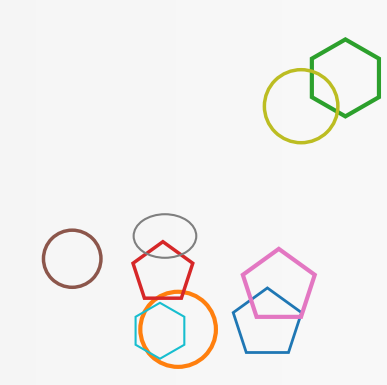[{"shape": "pentagon", "thickness": 2, "radius": 0.46, "center": [0.69, 0.159]}, {"shape": "circle", "thickness": 3, "radius": 0.49, "center": [0.46, 0.145]}, {"shape": "hexagon", "thickness": 3, "radius": 0.5, "center": [0.891, 0.798]}, {"shape": "pentagon", "thickness": 2.5, "radius": 0.41, "center": [0.42, 0.291]}, {"shape": "circle", "thickness": 2.5, "radius": 0.37, "center": [0.186, 0.328]}, {"shape": "pentagon", "thickness": 3, "radius": 0.49, "center": [0.719, 0.256]}, {"shape": "oval", "thickness": 1.5, "radius": 0.4, "center": [0.426, 0.387]}, {"shape": "circle", "thickness": 2.5, "radius": 0.47, "center": [0.777, 0.724]}, {"shape": "hexagon", "thickness": 1.5, "radius": 0.36, "center": [0.413, 0.141]}]